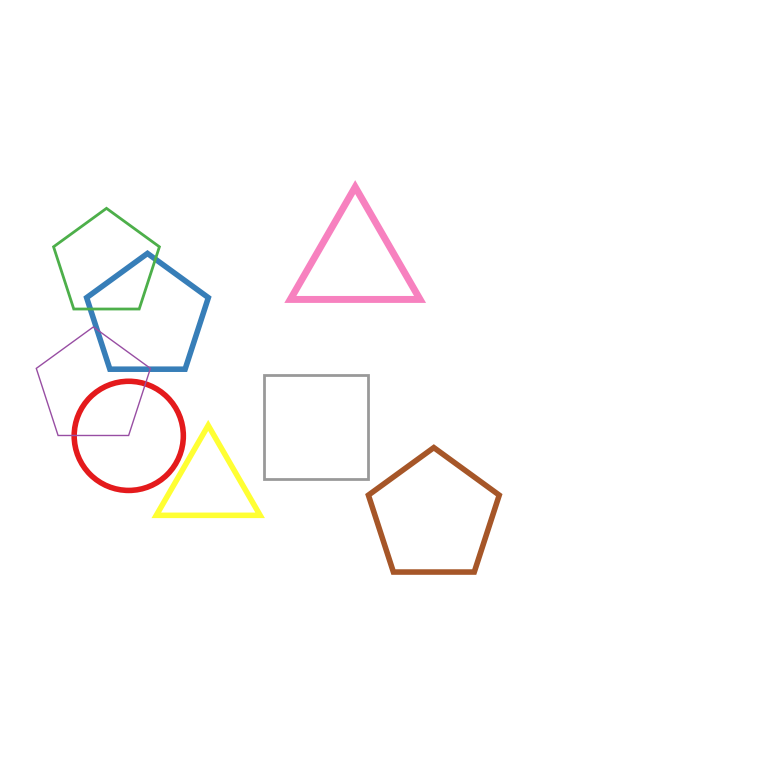[{"shape": "circle", "thickness": 2, "radius": 0.35, "center": [0.167, 0.434]}, {"shape": "pentagon", "thickness": 2, "radius": 0.42, "center": [0.192, 0.588]}, {"shape": "pentagon", "thickness": 1, "radius": 0.36, "center": [0.138, 0.657]}, {"shape": "pentagon", "thickness": 0.5, "radius": 0.39, "center": [0.121, 0.497]}, {"shape": "triangle", "thickness": 2, "radius": 0.39, "center": [0.27, 0.37]}, {"shape": "pentagon", "thickness": 2, "radius": 0.45, "center": [0.563, 0.329]}, {"shape": "triangle", "thickness": 2.5, "radius": 0.49, "center": [0.461, 0.66]}, {"shape": "square", "thickness": 1, "radius": 0.34, "center": [0.41, 0.445]}]